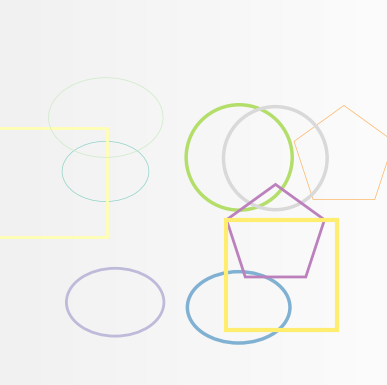[{"shape": "oval", "thickness": 0.5, "radius": 0.56, "center": [0.272, 0.555]}, {"shape": "square", "thickness": 2, "radius": 0.71, "center": [0.136, 0.526]}, {"shape": "oval", "thickness": 2, "radius": 0.63, "center": [0.297, 0.215]}, {"shape": "oval", "thickness": 2.5, "radius": 0.66, "center": [0.616, 0.202]}, {"shape": "pentagon", "thickness": 0.5, "radius": 0.68, "center": [0.888, 0.591]}, {"shape": "circle", "thickness": 2.5, "radius": 0.68, "center": [0.617, 0.591]}, {"shape": "circle", "thickness": 2.5, "radius": 0.67, "center": [0.71, 0.589]}, {"shape": "pentagon", "thickness": 2, "radius": 0.66, "center": [0.711, 0.388]}, {"shape": "oval", "thickness": 0.5, "radius": 0.74, "center": [0.273, 0.695]}, {"shape": "square", "thickness": 3, "radius": 0.72, "center": [0.727, 0.286]}]